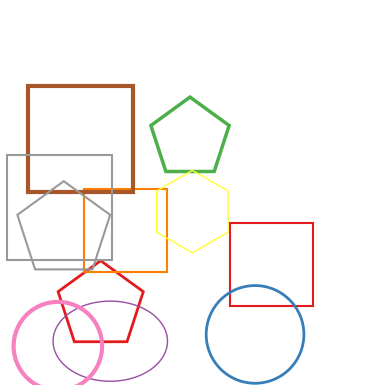[{"shape": "square", "thickness": 1.5, "radius": 0.54, "center": [0.705, 0.313]}, {"shape": "pentagon", "thickness": 2, "radius": 0.58, "center": [0.262, 0.206]}, {"shape": "circle", "thickness": 2, "radius": 0.63, "center": [0.662, 0.131]}, {"shape": "pentagon", "thickness": 2.5, "radius": 0.53, "center": [0.494, 0.641]}, {"shape": "oval", "thickness": 1, "radius": 0.74, "center": [0.286, 0.114]}, {"shape": "square", "thickness": 1.5, "radius": 0.54, "center": [0.325, 0.4]}, {"shape": "hexagon", "thickness": 1, "radius": 0.54, "center": [0.5, 0.45]}, {"shape": "square", "thickness": 3, "radius": 0.69, "center": [0.209, 0.639]}, {"shape": "circle", "thickness": 3, "radius": 0.57, "center": [0.15, 0.101]}, {"shape": "square", "thickness": 1.5, "radius": 0.68, "center": [0.155, 0.46]}, {"shape": "pentagon", "thickness": 1.5, "radius": 0.63, "center": [0.166, 0.403]}]